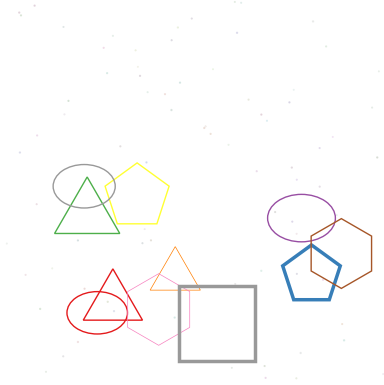[{"shape": "oval", "thickness": 1, "radius": 0.39, "center": [0.253, 0.188]}, {"shape": "triangle", "thickness": 1, "radius": 0.44, "center": [0.293, 0.213]}, {"shape": "pentagon", "thickness": 2.5, "radius": 0.39, "center": [0.809, 0.285]}, {"shape": "triangle", "thickness": 1, "radius": 0.49, "center": [0.226, 0.442]}, {"shape": "oval", "thickness": 1, "radius": 0.44, "center": [0.783, 0.434]}, {"shape": "triangle", "thickness": 0.5, "radius": 0.38, "center": [0.455, 0.284]}, {"shape": "pentagon", "thickness": 1, "radius": 0.44, "center": [0.356, 0.489]}, {"shape": "hexagon", "thickness": 1, "radius": 0.45, "center": [0.887, 0.341]}, {"shape": "hexagon", "thickness": 0.5, "radius": 0.47, "center": [0.412, 0.196]}, {"shape": "square", "thickness": 2.5, "radius": 0.49, "center": [0.564, 0.159]}, {"shape": "oval", "thickness": 1, "radius": 0.4, "center": [0.219, 0.516]}]